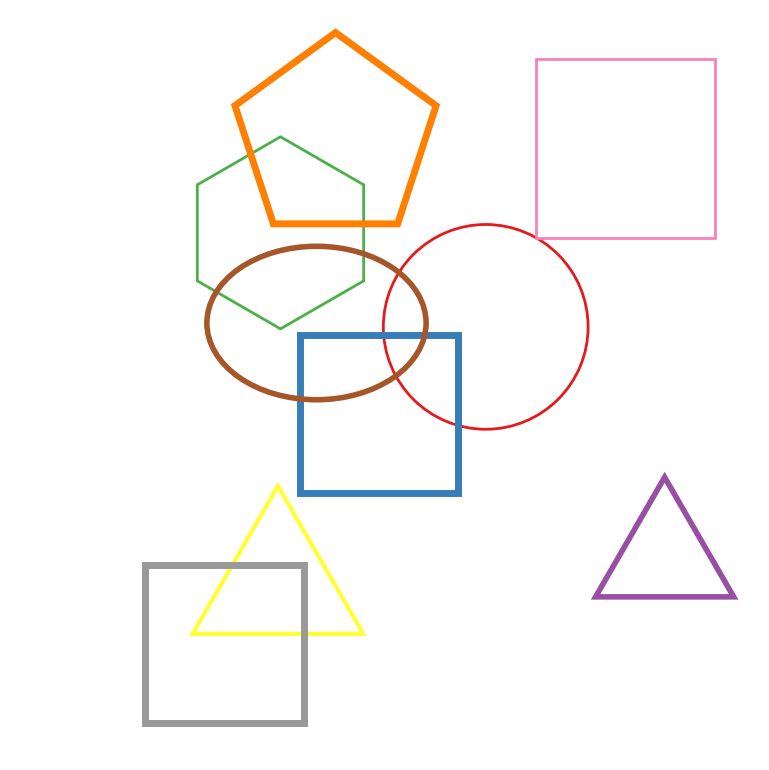[{"shape": "circle", "thickness": 1, "radius": 0.66, "center": [0.631, 0.575]}, {"shape": "square", "thickness": 2.5, "radius": 0.51, "center": [0.492, 0.462]}, {"shape": "hexagon", "thickness": 1, "radius": 0.62, "center": [0.364, 0.698]}, {"shape": "triangle", "thickness": 2, "radius": 0.52, "center": [0.863, 0.277]}, {"shape": "pentagon", "thickness": 2.5, "radius": 0.69, "center": [0.436, 0.82]}, {"shape": "triangle", "thickness": 1.5, "radius": 0.64, "center": [0.361, 0.241]}, {"shape": "oval", "thickness": 2, "radius": 0.71, "center": [0.411, 0.58]}, {"shape": "square", "thickness": 1, "radius": 0.58, "center": [0.812, 0.807]}, {"shape": "square", "thickness": 2.5, "radius": 0.51, "center": [0.291, 0.164]}]